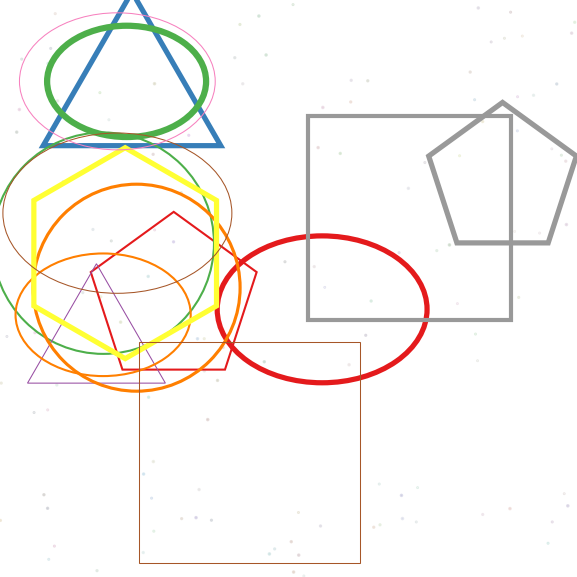[{"shape": "pentagon", "thickness": 1, "radius": 0.76, "center": [0.301, 0.481]}, {"shape": "oval", "thickness": 2.5, "radius": 0.91, "center": [0.558, 0.464]}, {"shape": "triangle", "thickness": 2.5, "radius": 0.89, "center": [0.228, 0.836]}, {"shape": "oval", "thickness": 3, "radius": 0.69, "center": [0.219, 0.858]}, {"shape": "circle", "thickness": 1, "radius": 0.96, "center": [0.179, 0.578]}, {"shape": "triangle", "thickness": 0.5, "radius": 0.69, "center": [0.167, 0.405]}, {"shape": "circle", "thickness": 1.5, "radius": 0.9, "center": [0.237, 0.501]}, {"shape": "oval", "thickness": 1, "radius": 0.76, "center": [0.179, 0.454]}, {"shape": "hexagon", "thickness": 2.5, "radius": 0.91, "center": [0.217, 0.561]}, {"shape": "square", "thickness": 0.5, "radius": 0.96, "center": [0.432, 0.216]}, {"shape": "oval", "thickness": 0.5, "radius": 0.99, "center": [0.203, 0.63]}, {"shape": "oval", "thickness": 0.5, "radius": 0.85, "center": [0.203, 0.858]}, {"shape": "square", "thickness": 2, "radius": 0.88, "center": [0.709, 0.622]}, {"shape": "pentagon", "thickness": 2.5, "radius": 0.67, "center": [0.87, 0.687]}]